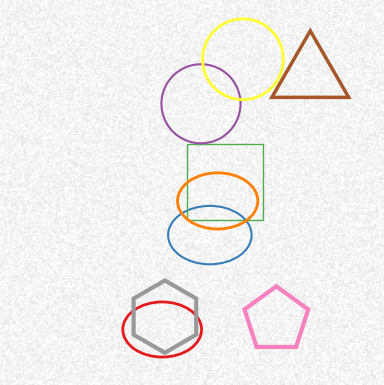[{"shape": "oval", "thickness": 2, "radius": 0.51, "center": [0.421, 0.144]}, {"shape": "oval", "thickness": 1.5, "radius": 0.54, "center": [0.545, 0.389]}, {"shape": "square", "thickness": 1, "radius": 0.49, "center": [0.583, 0.528]}, {"shape": "circle", "thickness": 1.5, "radius": 0.51, "center": [0.522, 0.73]}, {"shape": "oval", "thickness": 2, "radius": 0.52, "center": [0.565, 0.478]}, {"shape": "circle", "thickness": 2, "radius": 0.52, "center": [0.631, 0.846]}, {"shape": "triangle", "thickness": 2.5, "radius": 0.58, "center": [0.806, 0.805]}, {"shape": "pentagon", "thickness": 3, "radius": 0.44, "center": [0.718, 0.169]}, {"shape": "hexagon", "thickness": 3, "radius": 0.47, "center": [0.428, 0.178]}]